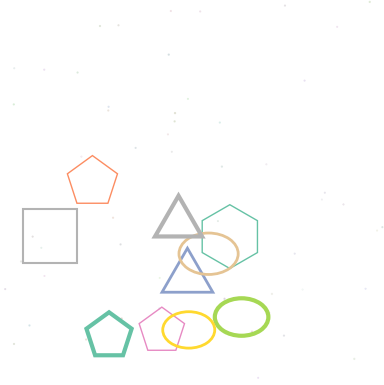[{"shape": "hexagon", "thickness": 1, "radius": 0.41, "center": [0.597, 0.385]}, {"shape": "pentagon", "thickness": 3, "radius": 0.31, "center": [0.283, 0.127]}, {"shape": "pentagon", "thickness": 1, "radius": 0.34, "center": [0.24, 0.527]}, {"shape": "triangle", "thickness": 2, "radius": 0.38, "center": [0.487, 0.279]}, {"shape": "pentagon", "thickness": 1, "radius": 0.31, "center": [0.42, 0.14]}, {"shape": "oval", "thickness": 3, "radius": 0.35, "center": [0.628, 0.177]}, {"shape": "oval", "thickness": 2, "radius": 0.34, "center": [0.49, 0.143]}, {"shape": "oval", "thickness": 2, "radius": 0.38, "center": [0.542, 0.341]}, {"shape": "triangle", "thickness": 3, "radius": 0.35, "center": [0.464, 0.421]}, {"shape": "square", "thickness": 1.5, "radius": 0.35, "center": [0.13, 0.387]}]